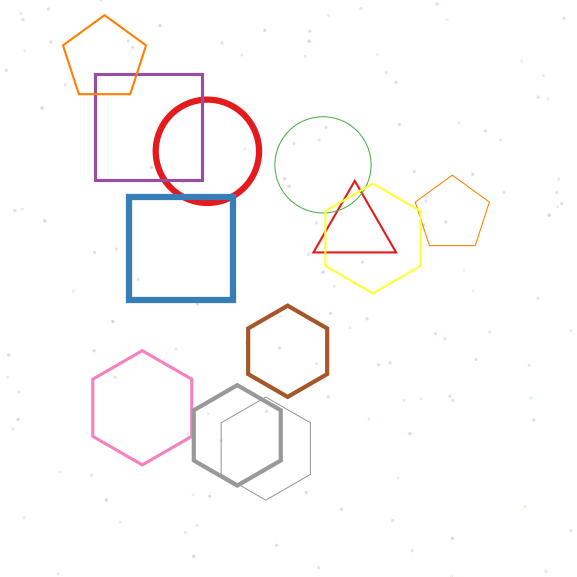[{"shape": "triangle", "thickness": 1, "radius": 0.41, "center": [0.614, 0.603]}, {"shape": "circle", "thickness": 3, "radius": 0.45, "center": [0.359, 0.737]}, {"shape": "square", "thickness": 3, "radius": 0.45, "center": [0.313, 0.569]}, {"shape": "circle", "thickness": 0.5, "radius": 0.42, "center": [0.559, 0.714]}, {"shape": "square", "thickness": 1.5, "radius": 0.46, "center": [0.258, 0.779]}, {"shape": "pentagon", "thickness": 1, "radius": 0.38, "center": [0.181, 0.897]}, {"shape": "pentagon", "thickness": 0.5, "radius": 0.34, "center": [0.783, 0.628]}, {"shape": "hexagon", "thickness": 1, "radius": 0.48, "center": [0.646, 0.586]}, {"shape": "hexagon", "thickness": 2, "radius": 0.39, "center": [0.498, 0.391]}, {"shape": "hexagon", "thickness": 1.5, "radius": 0.49, "center": [0.246, 0.293]}, {"shape": "hexagon", "thickness": 2, "radius": 0.43, "center": [0.411, 0.245]}, {"shape": "hexagon", "thickness": 0.5, "radius": 0.45, "center": [0.46, 0.222]}]